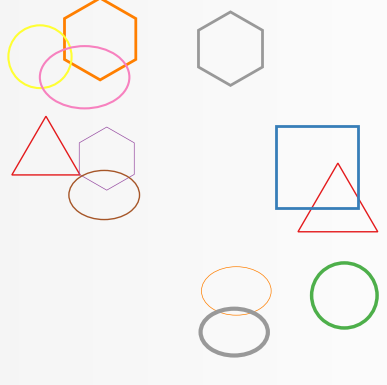[{"shape": "triangle", "thickness": 1, "radius": 0.59, "center": [0.872, 0.457]}, {"shape": "triangle", "thickness": 1, "radius": 0.51, "center": [0.119, 0.596]}, {"shape": "square", "thickness": 2, "radius": 0.53, "center": [0.817, 0.566]}, {"shape": "circle", "thickness": 2.5, "radius": 0.42, "center": [0.889, 0.233]}, {"shape": "hexagon", "thickness": 0.5, "radius": 0.41, "center": [0.276, 0.588]}, {"shape": "hexagon", "thickness": 2, "radius": 0.53, "center": [0.258, 0.899]}, {"shape": "oval", "thickness": 0.5, "radius": 0.45, "center": [0.61, 0.244]}, {"shape": "circle", "thickness": 1.5, "radius": 0.41, "center": [0.103, 0.853]}, {"shape": "oval", "thickness": 1, "radius": 0.46, "center": [0.269, 0.493]}, {"shape": "oval", "thickness": 1.5, "radius": 0.58, "center": [0.218, 0.799]}, {"shape": "oval", "thickness": 3, "radius": 0.43, "center": [0.604, 0.137]}, {"shape": "hexagon", "thickness": 2, "radius": 0.48, "center": [0.595, 0.874]}]